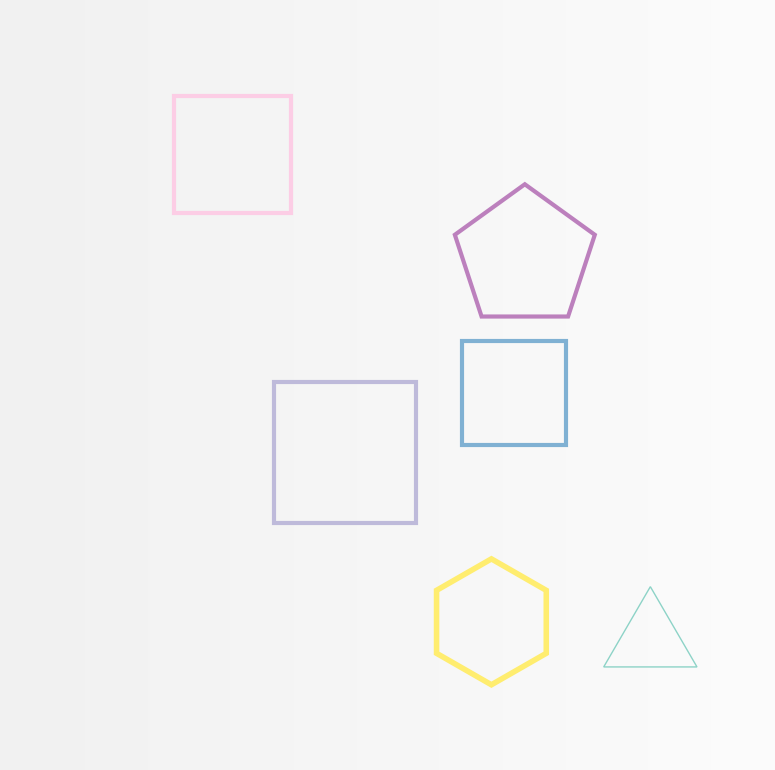[{"shape": "triangle", "thickness": 0.5, "radius": 0.35, "center": [0.839, 0.169]}, {"shape": "square", "thickness": 1.5, "radius": 0.46, "center": [0.445, 0.412]}, {"shape": "square", "thickness": 1.5, "radius": 0.34, "center": [0.664, 0.49]}, {"shape": "square", "thickness": 1.5, "radius": 0.38, "center": [0.3, 0.799]}, {"shape": "pentagon", "thickness": 1.5, "radius": 0.47, "center": [0.677, 0.666]}, {"shape": "hexagon", "thickness": 2, "radius": 0.41, "center": [0.634, 0.192]}]